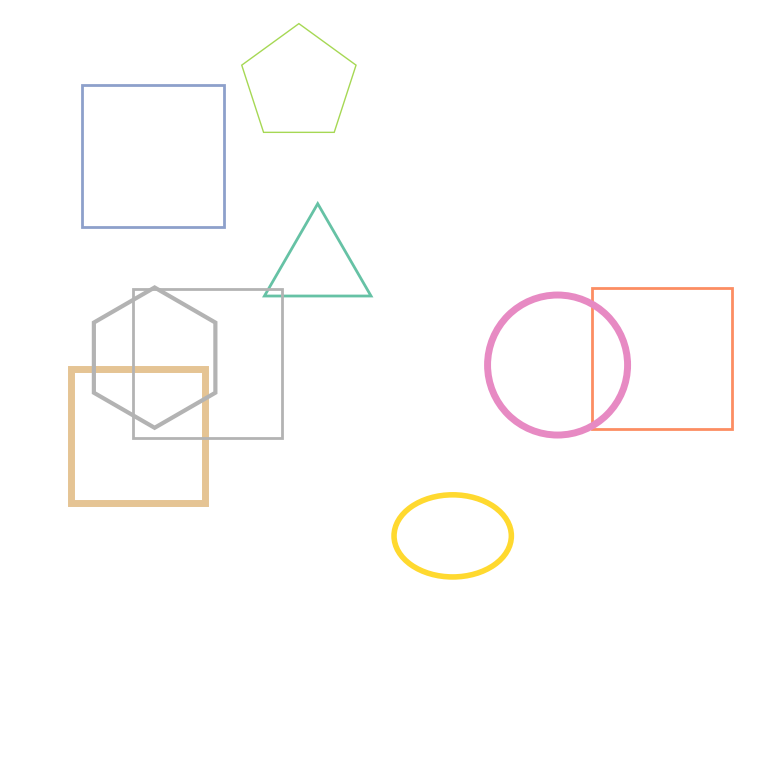[{"shape": "triangle", "thickness": 1, "radius": 0.4, "center": [0.413, 0.656]}, {"shape": "square", "thickness": 1, "radius": 0.46, "center": [0.86, 0.535]}, {"shape": "square", "thickness": 1, "radius": 0.46, "center": [0.199, 0.797]}, {"shape": "circle", "thickness": 2.5, "radius": 0.45, "center": [0.724, 0.526]}, {"shape": "pentagon", "thickness": 0.5, "radius": 0.39, "center": [0.388, 0.891]}, {"shape": "oval", "thickness": 2, "radius": 0.38, "center": [0.588, 0.304]}, {"shape": "square", "thickness": 2.5, "radius": 0.43, "center": [0.179, 0.434]}, {"shape": "hexagon", "thickness": 1.5, "radius": 0.46, "center": [0.201, 0.536]}, {"shape": "square", "thickness": 1, "radius": 0.48, "center": [0.27, 0.528]}]